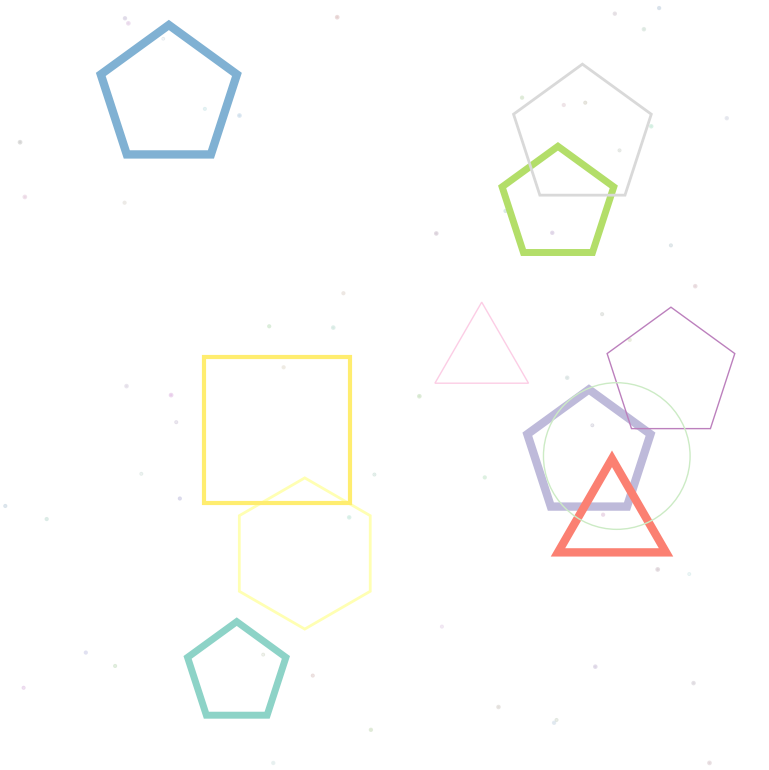[{"shape": "pentagon", "thickness": 2.5, "radius": 0.34, "center": [0.307, 0.125]}, {"shape": "hexagon", "thickness": 1, "radius": 0.49, "center": [0.396, 0.281]}, {"shape": "pentagon", "thickness": 3, "radius": 0.42, "center": [0.765, 0.41]}, {"shape": "triangle", "thickness": 3, "radius": 0.41, "center": [0.795, 0.323]}, {"shape": "pentagon", "thickness": 3, "radius": 0.46, "center": [0.219, 0.875]}, {"shape": "pentagon", "thickness": 2.5, "radius": 0.38, "center": [0.725, 0.734]}, {"shape": "triangle", "thickness": 0.5, "radius": 0.35, "center": [0.626, 0.537]}, {"shape": "pentagon", "thickness": 1, "radius": 0.47, "center": [0.756, 0.823]}, {"shape": "pentagon", "thickness": 0.5, "radius": 0.44, "center": [0.871, 0.514]}, {"shape": "circle", "thickness": 0.5, "radius": 0.48, "center": [0.801, 0.408]}, {"shape": "square", "thickness": 1.5, "radius": 0.48, "center": [0.359, 0.442]}]